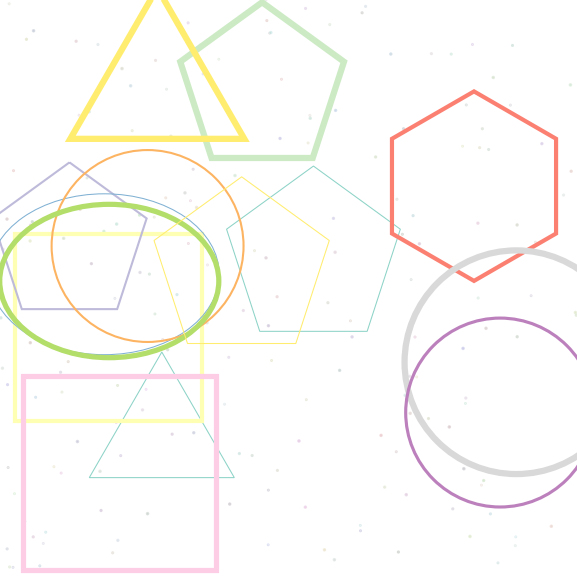[{"shape": "triangle", "thickness": 0.5, "radius": 0.72, "center": [0.28, 0.245]}, {"shape": "pentagon", "thickness": 0.5, "radius": 0.79, "center": [0.543, 0.553]}, {"shape": "square", "thickness": 2, "radius": 0.81, "center": [0.188, 0.432]}, {"shape": "pentagon", "thickness": 1, "radius": 0.7, "center": [0.12, 0.577]}, {"shape": "hexagon", "thickness": 2, "radius": 0.82, "center": [0.821, 0.677]}, {"shape": "oval", "thickness": 0.5, "radius": 0.99, "center": [0.181, 0.524]}, {"shape": "circle", "thickness": 1, "radius": 0.83, "center": [0.256, 0.573]}, {"shape": "oval", "thickness": 2.5, "radius": 0.95, "center": [0.189, 0.513]}, {"shape": "square", "thickness": 2.5, "radius": 0.84, "center": [0.207, 0.18]}, {"shape": "circle", "thickness": 3, "radius": 0.97, "center": [0.894, 0.372]}, {"shape": "circle", "thickness": 1.5, "radius": 0.82, "center": [0.866, 0.285]}, {"shape": "pentagon", "thickness": 3, "radius": 0.75, "center": [0.454, 0.846]}, {"shape": "pentagon", "thickness": 0.5, "radius": 0.8, "center": [0.418, 0.533]}, {"shape": "triangle", "thickness": 3, "radius": 0.87, "center": [0.272, 0.846]}]